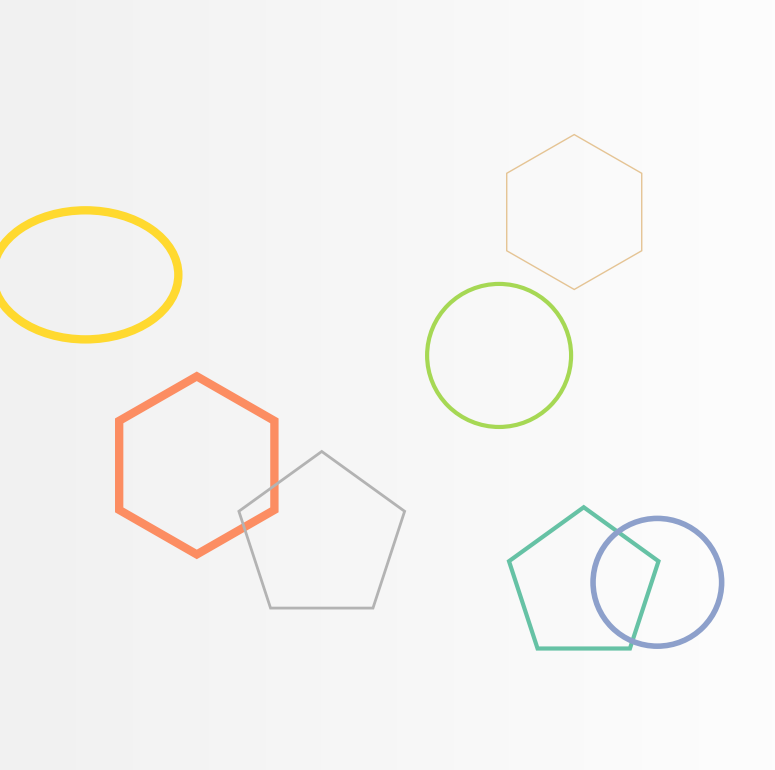[{"shape": "pentagon", "thickness": 1.5, "radius": 0.51, "center": [0.753, 0.24]}, {"shape": "hexagon", "thickness": 3, "radius": 0.58, "center": [0.254, 0.396]}, {"shape": "circle", "thickness": 2, "radius": 0.41, "center": [0.848, 0.244]}, {"shape": "circle", "thickness": 1.5, "radius": 0.46, "center": [0.644, 0.538]}, {"shape": "oval", "thickness": 3, "radius": 0.6, "center": [0.11, 0.643]}, {"shape": "hexagon", "thickness": 0.5, "radius": 0.5, "center": [0.741, 0.725]}, {"shape": "pentagon", "thickness": 1, "radius": 0.56, "center": [0.415, 0.301]}]